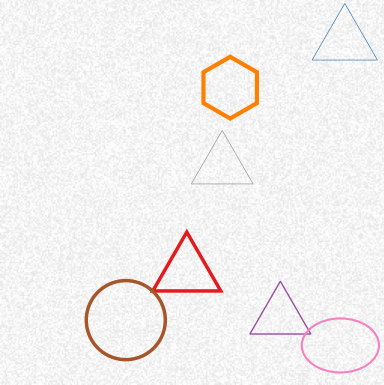[{"shape": "triangle", "thickness": 2.5, "radius": 0.51, "center": [0.485, 0.295]}, {"shape": "triangle", "thickness": 0.5, "radius": 0.49, "center": [0.896, 0.893]}, {"shape": "triangle", "thickness": 1, "radius": 0.46, "center": [0.728, 0.178]}, {"shape": "hexagon", "thickness": 3, "radius": 0.4, "center": [0.598, 0.772]}, {"shape": "circle", "thickness": 2.5, "radius": 0.51, "center": [0.327, 0.169]}, {"shape": "oval", "thickness": 1.5, "radius": 0.5, "center": [0.884, 0.103]}, {"shape": "triangle", "thickness": 0.5, "radius": 0.46, "center": [0.577, 0.569]}]